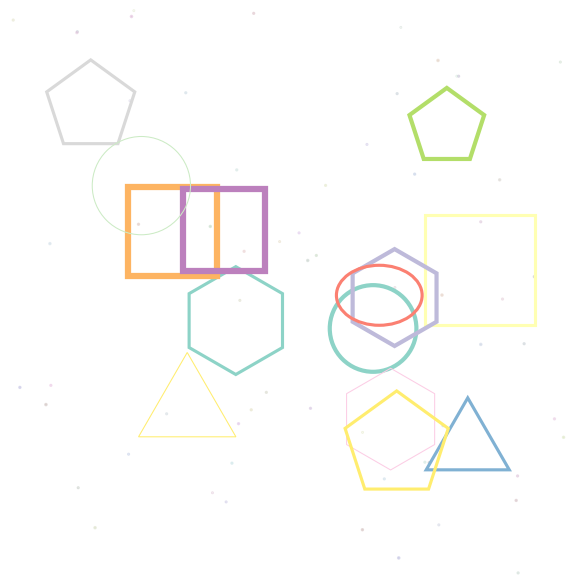[{"shape": "hexagon", "thickness": 1.5, "radius": 0.47, "center": [0.408, 0.444]}, {"shape": "circle", "thickness": 2, "radius": 0.38, "center": [0.646, 0.43]}, {"shape": "square", "thickness": 1.5, "radius": 0.48, "center": [0.831, 0.531]}, {"shape": "hexagon", "thickness": 2, "radius": 0.42, "center": [0.683, 0.484]}, {"shape": "oval", "thickness": 1.5, "radius": 0.37, "center": [0.657, 0.488]}, {"shape": "triangle", "thickness": 1.5, "radius": 0.42, "center": [0.81, 0.227]}, {"shape": "square", "thickness": 3, "radius": 0.38, "center": [0.299, 0.599]}, {"shape": "pentagon", "thickness": 2, "radius": 0.34, "center": [0.774, 0.779]}, {"shape": "hexagon", "thickness": 0.5, "radius": 0.44, "center": [0.676, 0.273]}, {"shape": "pentagon", "thickness": 1.5, "radius": 0.4, "center": [0.157, 0.815]}, {"shape": "square", "thickness": 3, "radius": 0.35, "center": [0.388, 0.601]}, {"shape": "circle", "thickness": 0.5, "radius": 0.43, "center": [0.245, 0.678]}, {"shape": "triangle", "thickness": 0.5, "radius": 0.49, "center": [0.324, 0.291]}, {"shape": "pentagon", "thickness": 1.5, "radius": 0.47, "center": [0.687, 0.228]}]